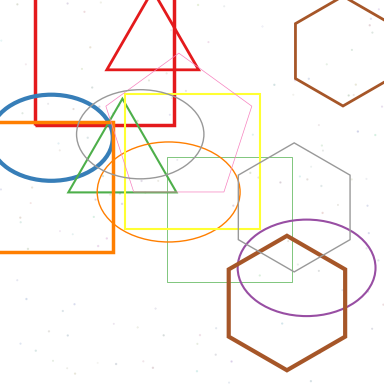[{"shape": "square", "thickness": 2.5, "radius": 0.9, "center": [0.271, 0.857]}, {"shape": "triangle", "thickness": 2, "radius": 0.69, "center": [0.397, 0.888]}, {"shape": "oval", "thickness": 3, "radius": 0.8, "center": [0.133, 0.642]}, {"shape": "triangle", "thickness": 1.5, "radius": 0.81, "center": [0.318, 0.581]}, {"shape": "square", "thickness": 0.5, "radius": 0.81, "center": [0.596, 0.43]}, {"shape": "oval", "thickness": 1.5, "radius": 0.9, "center": [0.796, 0.304]}, {"shape": "oval", "thickness": 1, "radius": 0.93, "center": [0.438, 0.501]}, {"shape": "square", "thickness": 2.5, "radius": 0.84, "center": [0.124, 0.514]}, {"shape": "square", "thickness": 1.5, "radius": 0.88, "center": [0.499, 0.58]}, {"shape": "hexagon", "thickness": 2, "radius": 0.71, "center": [0.891, 0.867]}, {"shape": "hexagon", "thickness": 3, "radius": 0.87, "center": [0.745, 0.213]}, {"shape": "pentagon", "thickness": 0.5, "radius": 1.0, "center": [0.465, 0.663]}, {"shape": "oval", "thickness": 1, "radius": 0.83, "center": [0.364, 0.651]}, {"shape": "hexagon", "thickness": 1, "radius": 0.84, "center": [0.764, 0.461]}]